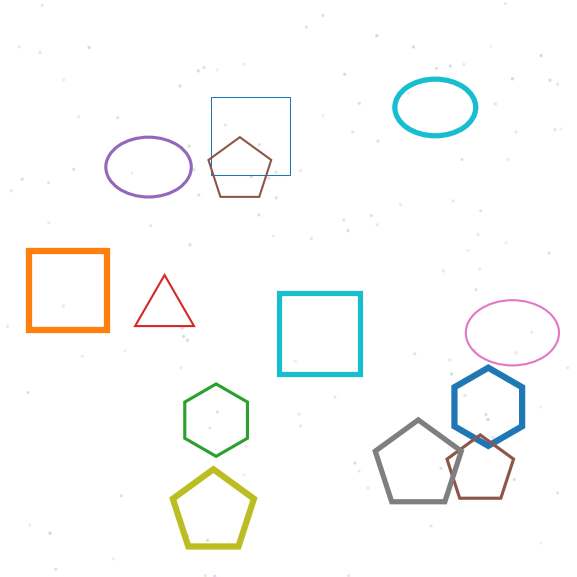[{"shape": "square", "thickness": 0.5, "radius": 0.34, "center": [0.434, 0.764]}, {"shape": "hexagon", "thickness": 3, "radius": 0.34, "center": [0.846, 0.295]}, {"shape": "square", "thickness": 3, "radius": 0.34, "center": [0.118, 0.496]}, {"shape": "hexagon", "thickness": 1.5, "radius": 0.31, "center": [0.374, 0.272]}, {"shape": "triangle", "thickness": 1, "radius": 0.29, "center": [0.285, 0.464]}, {"shape": "oval", "thickness": 1.5, "radius": 0.37, "center": [0.257, 0.71]}, {"shape": "pentagon", "thickness": 1, "radius": 0.29, "center": [0.415, 0.704]}, {"shape": "pentagon", "thickness": 1.5, "radius": 0.3, "center": [0.832, 0.185]}, {"shape": "oval", "thickness": 1, "radius": 0.4, "center": [0.887, 0.423]}, {"shape": "pentagon", "thickness": 2.5, "radius": 0.39, "center": [0.724, 0.194]}, {"shape": "pentagon", "thickness": 3, "radius": 0.37, "center": [0.37, 0.113]}, {"shape": "square", "thickness": 2.5, "radius": 0.35, "center": [0.553, 0.421]}, {"shape": "oval", "thickness": 2.5, "radius": 0.35, "center": [0.754, 0.813]}]